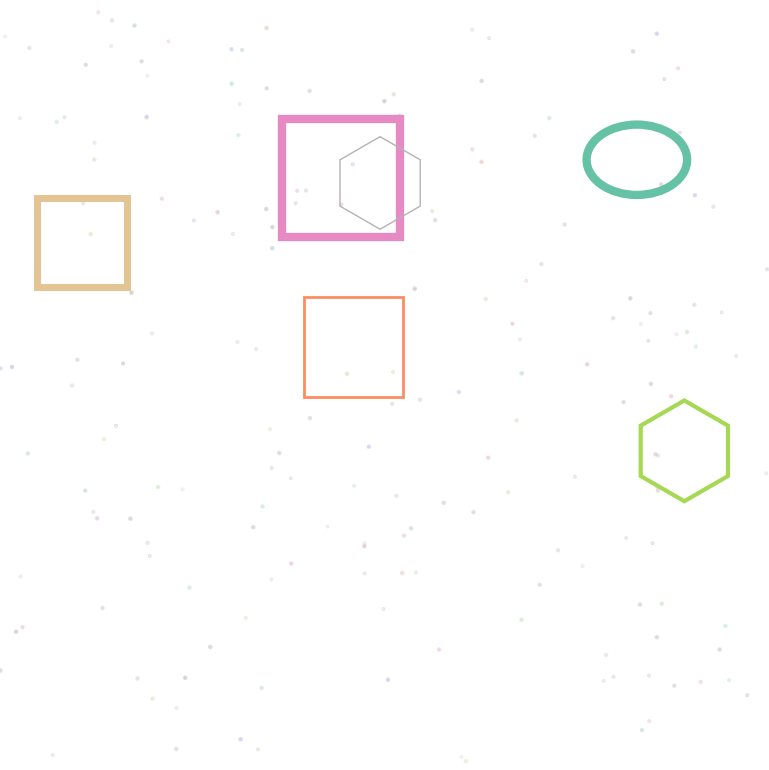[{"shape": "oval", "thickness": 3, "radius": 0.33, "center": [0.827, 0.793]}, {"shape": "square", "thickness": 1, "radius": 0.32, "center": [0.459, 0.549]}, {"shape": "square", "thickness": 3, "radius": 0.38, "center": [0.443, 0.769]}, {"shape": "hexagon", "thickness": 1.5, "radius": 0.33, "center": [0.889, 0.414]}, {"shape": "square", "thickness": 2.5, "radius": 0.29, "center": [0.107, 0.685]}, {"shape": "hexagon", "thickness": 0.5, "radius": 0.3, "center": [0.494, 0.762]}]